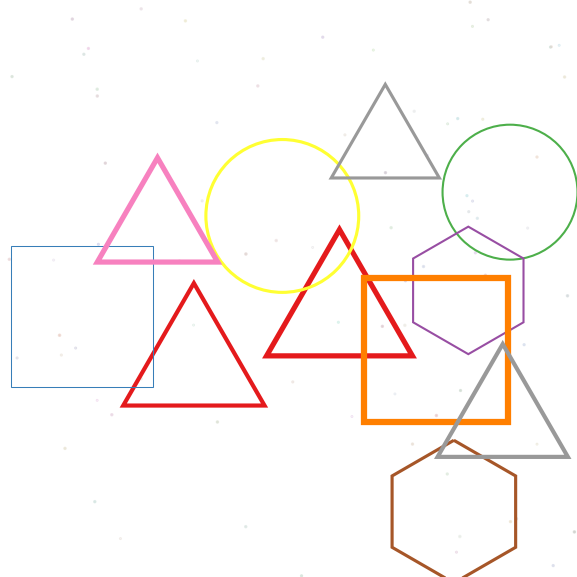[{"shape": "triangle", "thickness": 2.5, "radius": 0.73, "center": [0.588, 0.456]}, {"shape": "triangle", "thickness": 2, "radius": 0.71, "center": [0.336, 0.368]}, {"shape": "square", "thickness": 0.5, "radius": 0.61, "center": [0.142, 0.451]}, {"shape": "circle", "thickness": 1, "radius": 0.58, "center": [0.883, 0.666]}, {"shape": "hexagon", "thickness": 1, "radius": 0.55, "center": [0.811, 0.496]}, {"shape": "square", "thickness": 3, "radius": 0.62, "center": [0.755, 0.393]}, {"shape": "circle", "thickness": 1.5, "radius": 0.66, "center": [0.489, 0.625]}, {"shape": "hexagon", "thickness": 1.5, "radius": 0.62, "center": [0.786, 0.113]}, {"shape": "triangle", "thickness": 2.5, "radius": 0.6, "center": [0.273, 0.606]}, {"shape": "triangle", "thickness": 2, "radius": 0.65, "center": [0.871, 0.273]}, {"shape": "triangle", "thickness": 1.5, "radius": 0.54, "center": [0.667, 0.745]}]